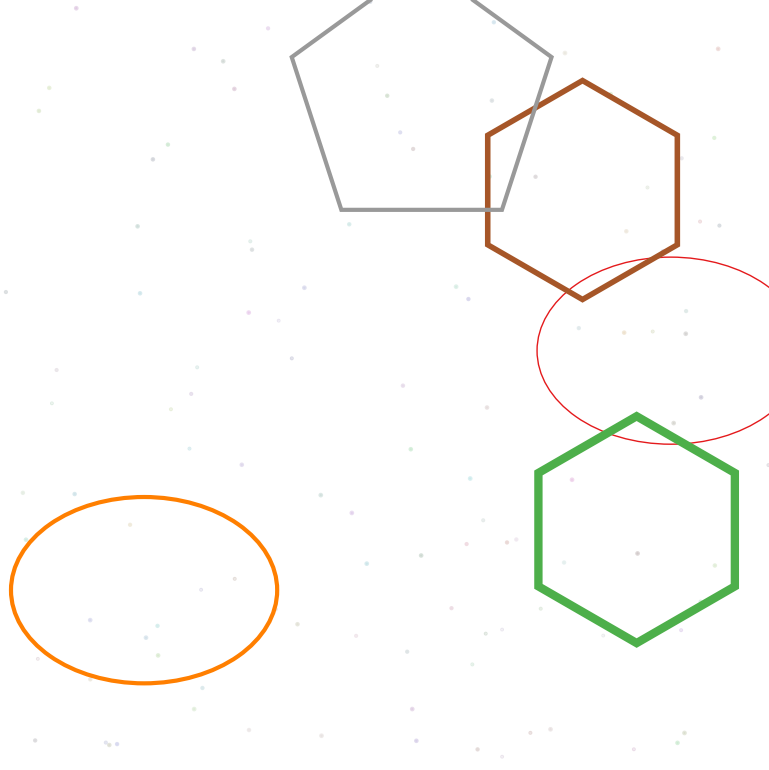[{"shape": "oval", "thickness": 0.5, "radius": 0.87, "center": [0.871, 0.545]}, {"shape": "hexagon", "thickness": 3, "radius": 0.74, "center": [0.827, 0.312]}, {"shape": "oval", "thickness": 1.5, "radius": 0.86, "center": [0.187, 0.234]}, {"shape": "hexagon", "thickness": 2, "radius": 0.71, "center": [0.757, 0.753]}, {"shape": "pentagon", "thickness": 1.5, "radius": 0.89, "center": [0.548, 0.871]}]